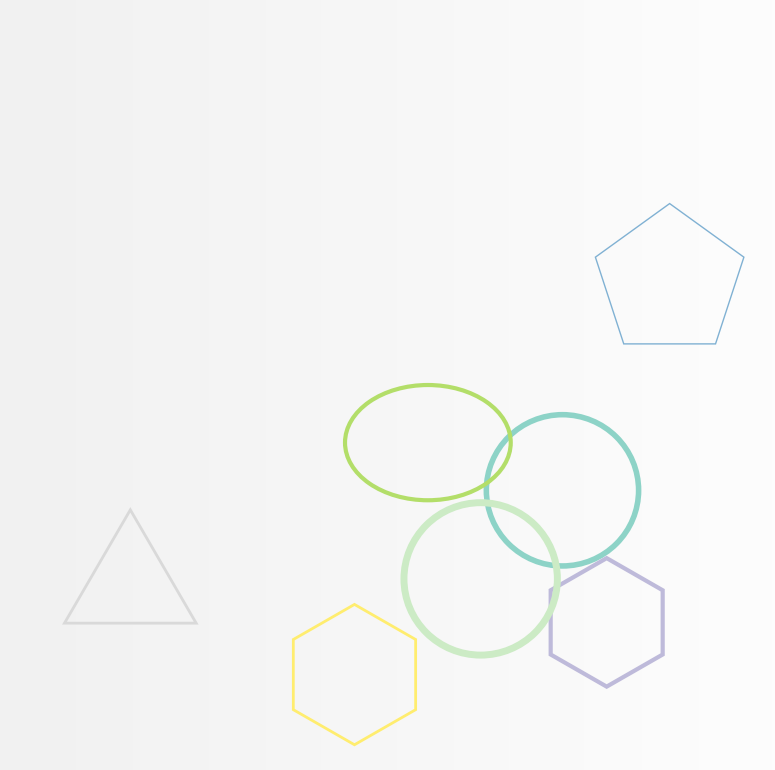[{"shape": "circle", "thickness": 2, "radius": 0.49, "center": [0.726, 0.363]}, {"shape": "hexagon", "thickness": 1.5, "radius": 0.42, "center": [0.783, 0.192]}, {"shape": "pentagon", "thickness": 0.5, "radius": 0.5, "center": [0.864, 0.635]}, {"shape": "oval", "thickness": 1.5, "radius": 0.53, "center": [0.552, 0.425]}, {"shape": "triangle", "thickness": 1, "radius": 0.49, "center": [0.168, 0.24]}, {"shape": "circle", "thickness": 2.5, "radius": 0.49, "center": [0.62, 0.248]}, {"shape": "hexagon", "thickness": 1, "radius": 0.46, "center": [0.457, 0.124]}]